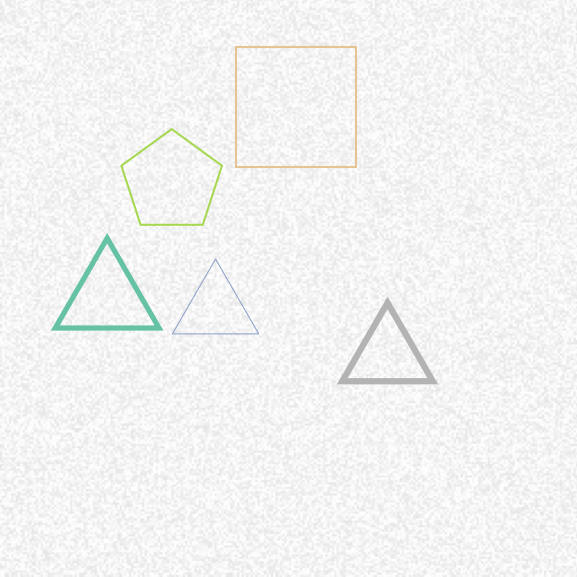[{"shape": "triangle", "thickness": 2.5, "radius": 0.52, "center": [0.186, 0.483]}, {"shape": "triangle", "thickness": 0.5, "radius": 0.43, "center": [0.373, 0.464]}, {"shape": "pentagon", "thickness": 1, "radius": 0.46, "center": [0.297, 0.684]}, {"shape": "square", "thickness": 1, "radius": 0.52, "center": [0.512, 0.814]}, {"shape": "triangle", "thickness": 3, "radius": 0.45, "center": [0.671, 0.384]}]